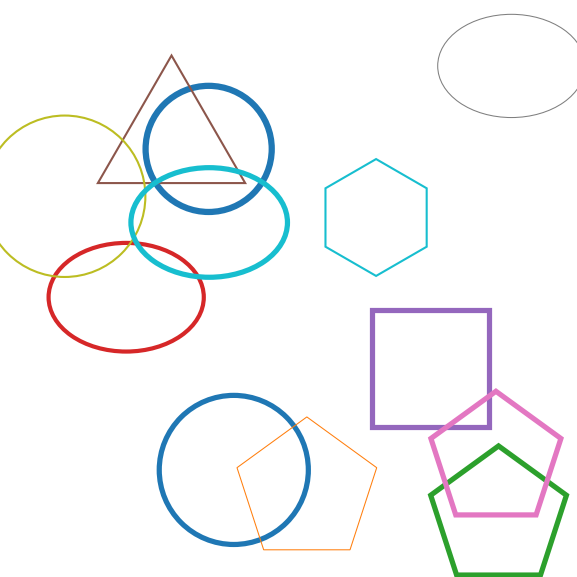[{"shape": "circle", "thickness": 2.5, "radius": 0.65, "center": [0.405, 0.185]}, {"shape": "circle", "thickness": 3, "radius": 0.55, "center": [0.361, 0.741]}, {"shape": "pentagon", "thickness": 0.5, "radius": 0.64, "center": [0.531, 0.15]}, {"shape": "pentagon", "thickness": 2.5, "radius": 0.62, "center": [0.863, 0.103]}, {"shape": "oval", "thickness": 2, "radius": 0.67, "center": [0.219, 0.484]}, {"shape": "square", "thickness": 2.5, "radius": 0.51, "center": [0.745, 0.361]}, {"shape": "triangle", "thickness": 1, "radius": 0.74, "center": [0.297, 0.756]}, {"shape": "pentagon", "thickness": 2.5, "radius": 0.59, "center": [0.859, 0.203]}, {"shape": "oval", "thickness": 0.5, "radius": 0.64, "center": [0.886, 0.885]}, {"shape": "circle", "thickness": 1, "radius": 0.7, "center": [0.112, 0.659]}, {"shape": "hexagon", "thickness": 1, "radius": 0.51, "center": [0.651, 0.623]}, {"shape": "oval", "thickness": 2.5, "radius": 0.68, "center": [0.362, 0.614]}]